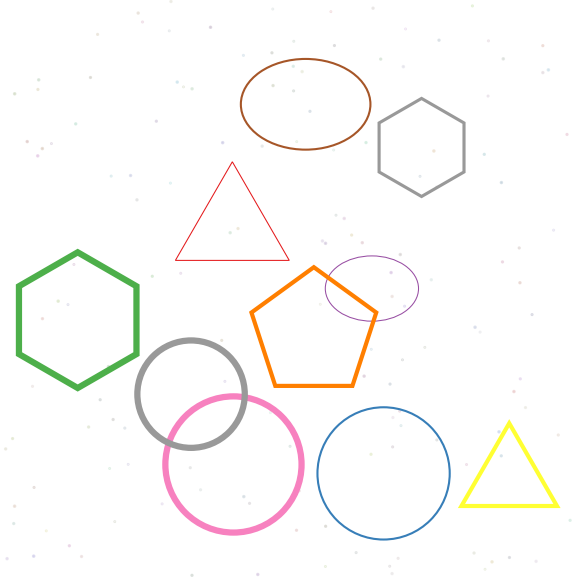[{"shape": "triangle", "thickness": 0.5, "radius": 0.57, "center": [0.402, 0.605]}, {"shape": "circle", "thickness": 1, "radius": 0.57, "center": [0.664, 0.179]}, {"shape": "hexagon", "thickness": 3, "radius": 0.59, "center": [0.135, 0.445]}, {"shape": "oval", "thickness": 0.5, "radius": 0.4, "center": [0.644, 0.5]}, {"shape": "pentagon", "thickness": 2, "radius": 0.57, "center": [0.543, 0.423]}, {"shape": "triangle", "thickness": 2, "radius": 0.48, "center": [0.882, 0.171]}, {"shape": "oval", "thickness": 1, "radius": 0.56, "center": [0.529, 0.819]}, {"shape": "circle", "thickness": 3, "radius": 0.59, "center": [0.404, 0.195]}, {"shape": "circle", "thickness": 3, "radius": 0.46, "center": [0.331, 0.317]}, {"shape": "hexagon", "thickness": 1.5, "radius": 0.42, "center": [0.73, 0.744]}]